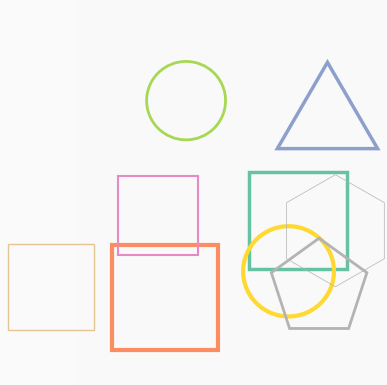[{"shape": "square", "thickness": 2.5, "radius": 0.63, "center": [0.769, 0.427]}, {"shape": "square", "thickness": 3, "radius": 0.68, "center": [0.426, 0.228]}, {"shape": "triangle", "thickness": 2.5, "radius": 0.75, "center": [0.845, 0.689]}, {"shape": "square", "thickness": 1.5, "radius": 0.52, "center": [0.409, 0.44]}, {"shape": "circle", "thickness": 2, "radius": 0.51, "center": [0.48, 0.739]}, {"shape": "circle", "thickness": 3, "radius": 0.59, "center": [0.745, 0.295]}, {"shape": "square", "thickness": 1, "radius": 0.55, "center": [0.133, 0.255]}, {"shape": "hexagon", "thickness": 0.5, "radius": 0.73, "center": [0.866, 0.401]}, {"shape": "pentagon", "thickness": 2, "radius": 0.65, "center": [0.824, 0.252]}]